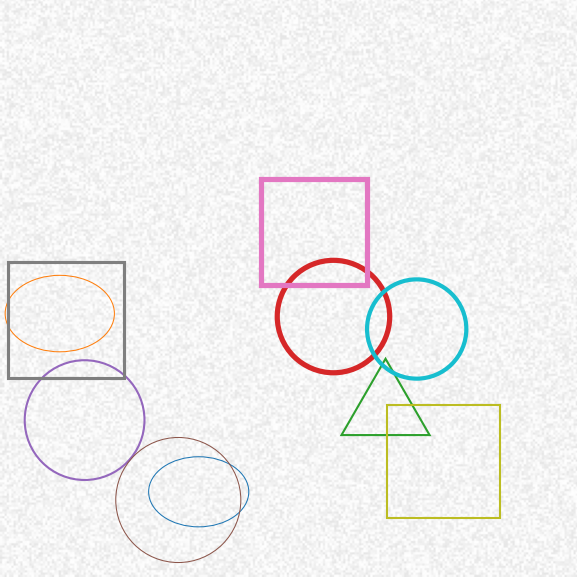[{"shape": "oval", "thickness": 0.5, "radius": 0.43, "center": [0.344, 0.148]}, {"shape": "oval", "thickness": 0.5, "radius": 0.47, "center": [0.104, 0.456]}, {"shape": "triangle", "thickness": 1, "radius": 0.44, "center": [0.668, 0.29]}, {"shape": "circle", "thickness": 2.5, "radius": 0.49, "center": [0.577, 0.451]}, {"shape": "circle", "thickness": 1, "radius": 0.52, "center": [0.146, 0.272]}, {"shape": "circle", "thickness": 0.5, "radius": 0.54, "center": [0.309, 0.133]}, {"shape": "square", "thickness": 2.5, "radius": 0.46, "center": [0.544, 0.597]}, {"shape": "square", "thickness": 1.5, "radius": 0.5, "center": [0.115, 0.444]}, {"shape": "square", "thickness": 1, "radius": 0.49, "center": [0.768, 0.2]}, {"shape": "circle", "thickness": 2, "radius": 0.43, "center": [0.722, 0.429]}]